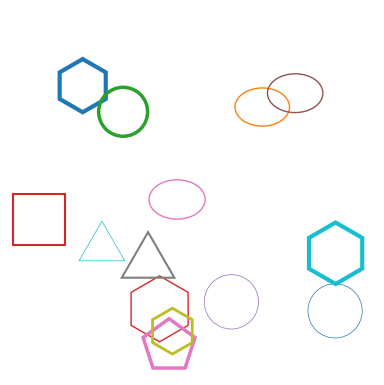[{"shape": "circle", "thickness": 0.5, "radius": 0.35, "center": [0.87, 0.193]}, {"shape": "hexagon", "thickness": 3, "radius": 0.35, "center": [0.215, 0.778]}, {"shape": "oval", "thickness": 1, "radius": 0.35, "center": [0.681, 0.722]}, {"shape": "circle", "thickness": 2.5, "radius": 0.32, "center": [0.32, 0.71]}, {"shape": "hexagon", "thickness": 1, "radius": 0.43, "center": [0.415, 0.198]}, {"shape": "square", "thickness": 1.5, "radius": 0.33, "center": [0.102, 0.43]}, {"shape": "circle", "thickness": 0.5, "radius": 0.35, "center": [0.601, 0.216]}, {"shape": "oval", "thickness": 1, "radius": 0.36, "center": [0.767, 0.758]}, {"shape": "oval", "thickness": 1, "radius": 0.36, "center": [0.46, 0.482]}, {"shape": "pentagon", "thickness": 2.5, "radius": 0.35, "center": [0.439, 0.101]}, {"shape": "triangle", "thickness": 1.5, "radius": 0.39, "center": [0.385, 0.318]}, {"shape": "hexagon", "thickness": 2, "radius": 0.3, "center": [0.448, 0.14]}, {"shape": "triangle", "thickness": 0.5, "radius": 0.34, "center": [0.265, 0.357]}, {"shape": "hexagon", "thickness": 3, "radius": 0.4, "center": [0.872, 0.342]}]